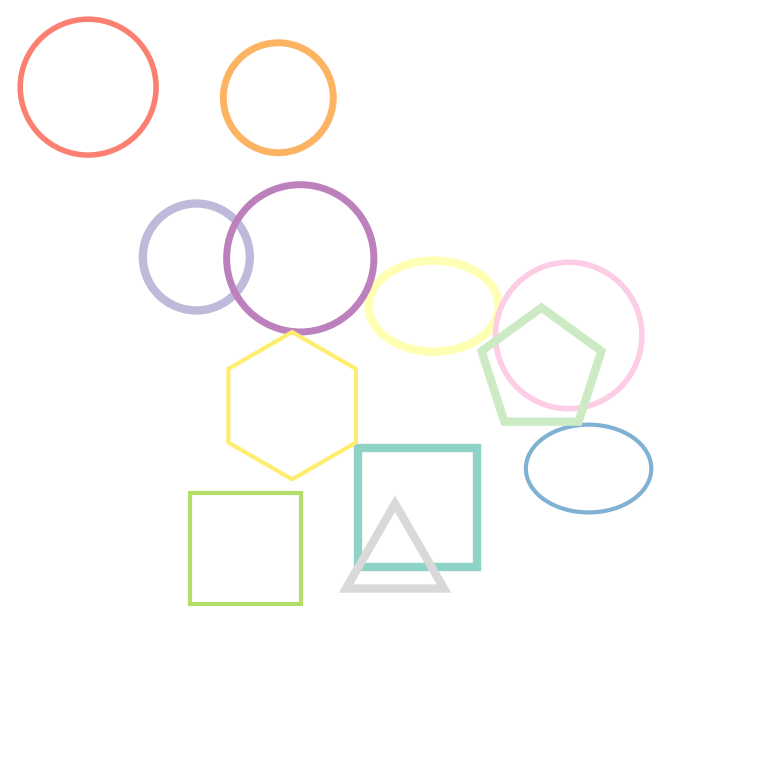[{"shape": "square", "thickness": 3, "radius": 0.39, "center": [0.542, 0.341]}, {"shape": "oval", "thickness": 3, "radius": 0.42, "center": [0.563, 0.602]}, {"shape": "circle", "thickness": 3, "radius": 0.35, "center": [0.255, 0.666]}, {"shape": "circle", "thickness": 2, "radius": 0.44, "center": [0.114, 0.887]}, {"shape": "oval", "thickness": 1.5, "radius": 0.41, "center": [0.764, 0.391]}, {"shape": "circle", "thickness": 2.5, "radius": 0.36, "center": [0.361, 0.873]}, {"shape": "square", "thickness": 1.5, "radius": 0.36, "center": [0.319, 0.288]}, {"shape": "circle", "thickness": 2, "radius": 0.48, "center": [0.739, 0.564]}, {"shape": "triangle", "thickness": 3, "radius": 0.37, "center": [0.513, 0.272]}, {"shape": "circle", "thickness": 2.5, "radius": 0.48, "center": [0.39, 0.665]}, {"shape": "pentagon", "thickness": 3, "radius": 0.41, "center": [0.703, 0.519]}, {"shape": "hexagon", "thickness": 1.5, "radius": 0.48, "center": [0.379, 0.473]}]